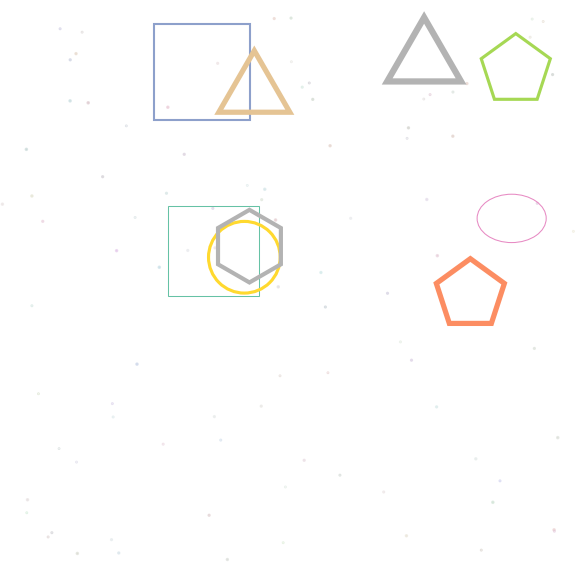[{"shape": "square", "thickness": 0.5, "radius": 0.39, "center": [0.37, 0.565]}, {"shape": "pentagon", "thickness": 2.5, "radius": 0.31, "center": [0.814, 0.489]}, {"shape": "square", "thickness": 1, "radius": 0.42, "center": [0.349, 0.874]}, {"shape": "oval", "thickness": 0.5, "radius": 0.3, "center": [0.886, 0.621]}, {"shape": "pentagon", "thickness": 1.5, "radius": 0.31, "center": [0.893, 0.878]}, {"shape": "circle", "thickness": 1.5, "radius": 0.31, "center": [0.423, 0.554]}, {"shape": "triangle", "thickness": 2.5, "radius": 0.36, "center": [0.44, 0.84]}, {"shape": "triangle", "thickness": 3, "radius": 0.37, "center": [0.734, 0.895]}, {"shape": "hexagon", "thickness": 2, "radius": 0.31, "center": [0.432, 0.573]}]